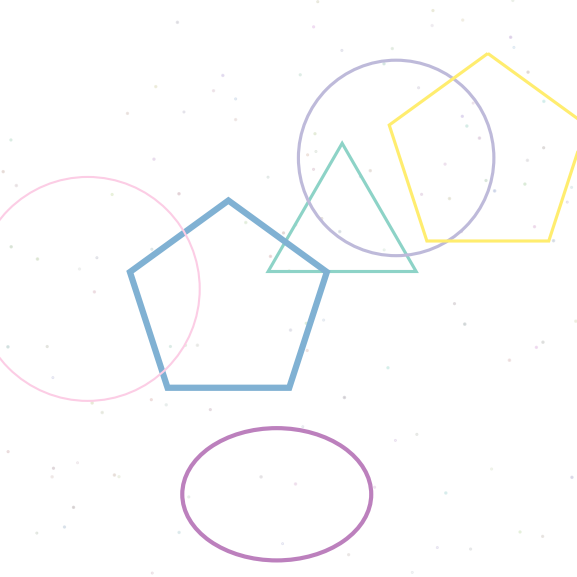[{"shape": "triangle", "thickness": 1.5, "radius": 0.74, "center": [0.592, 0.603]}, {"shape": "circle", "thickness": 1.5, "radius": 0.85, "center": [0.686, 0.726]}, {"shape": "pentagon", "thickness": 3, "radius": 0.9, "center": [0.395, 0.473]}, {"shape": "circle", "thickness": 1, "radius": 0.97, "center": [0.152, 0.499]}, {"shape": "oval", "thickness": 2, "radius": 0.82, "center": [0.479, 0.143]}, {"shape": "pentagon", "thickness": 1.5, "radius": 0.9, "center": [0.845, 0.727]}]